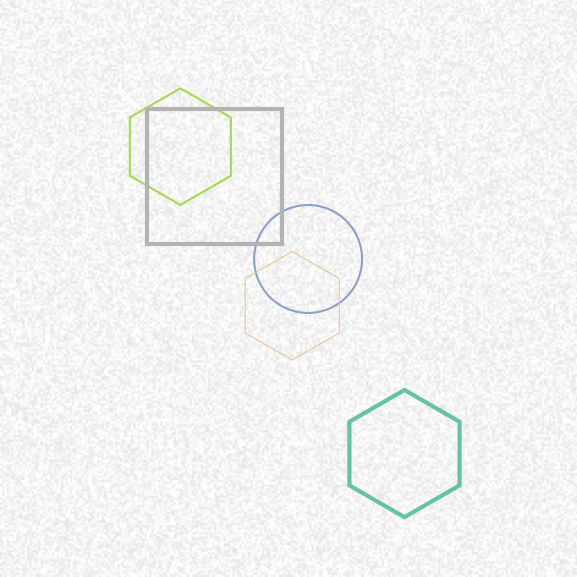[{"shape": "hexagon", "thickness": 2, "radius": 0.55, "center": [0.7, 0.214]}, {"shape": "circle", "thickness": 1, "radius": 0.47, "center": [0.533, 0.551]}, {"shape": "hexagon", "thickness": 1, "radius": 0.5, "center": [0.312, 0.745]}, {"shape": "hexagon", "thickness": 0.5, "radius": 0.47, "center": [0.506, 0.47]}, {"shape": "square", "thickness": 2, "radius": 0.58, "center": [0.372, 0.693]}]